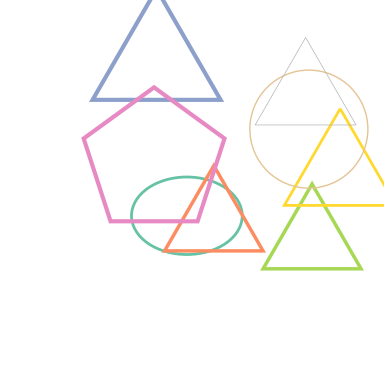[{"shape": "oval", "thickness": 2, "radius": 0.72, "center": [0.485, 0.44]}, {"shape": "triangle", "thickness": 2.5, "radius": 0.74, "center": [0.555, 0.422]}, {"shape": "triangle", "thickness": 3, "radius": 0.96, "center": [0.407, 0.837]}, {"shape": "pentagon", "thickness": 3, "radius": 0.96, "center": [0.4, 0.581]}, {"shape": "triangle", "thickness": 2.5, "radius": 0.73, "center": [0.811, 0.375]}, {"shape": "triangle", "thickness": 2, "radius": 0.84, "center": [0.884, 0.55]}, {"shape": "circle", "thickness": 1, "radius": 0.77, "center": [0.802, 0.665]}, {"shape": "triangle", "thickness": 0.5, "radius": 0.76, "center": [0.794, 0.751]}]